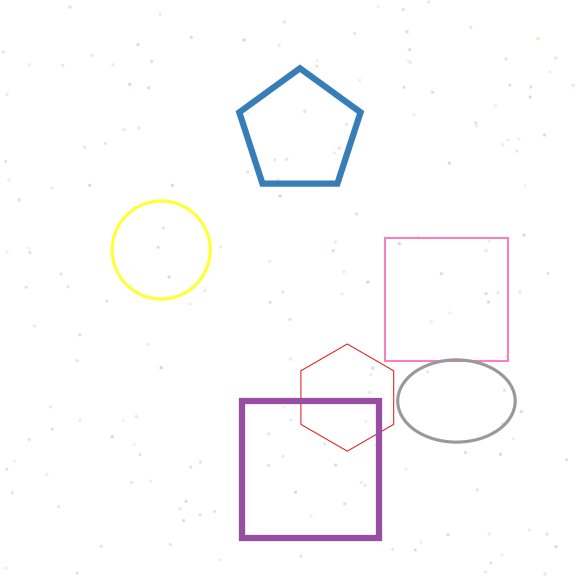[{"shape": "hexagon", "thickness": 0.5, "radius": 0.46, "center": [0.601, 0.311]}, {"shape": "pentagon", "thickness": 3, "radius": 0.55, "center": [0.519, 0.77]}, {"shape": "square", "thickness": 3, "radius": 0.6, "center": [0.538, 0.186]}, {"shape": "circle", "thickness": 1.5, "radius": 0.42, "center": [0.279, 0.566]}, {"shape": "square", "thickness": 1, "radius": 0.53, "center": [0.773, 0.48]}, {"shape": "oval", "thickness": 1.5, "radius": 0.51, "center": [0.79, 0.305]}]